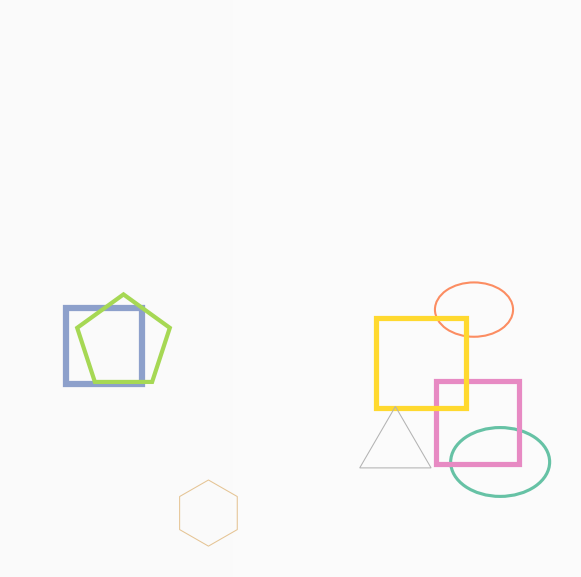[{"shape": "oval", "thickness": 1.5, "radius": 0.43, "center": [0.86, 0.199]}, {"shape": "oval", "thickness": 1, "radius": 0.34, "center": [0.815, 0.463]}, {"shape": "square", "thickness": 3, "radius": 0.33, "center": [0.179, 0.4]}, {"shape": "square", "thickness": 2.5, "radius": 0.36, "center": [0.821, 0.268]}, {"shape": "pentagon", "thickness": 2, "radius": 0.42, "center": [0.212, 0.406]}, {"shape": "square", "thickness": 2.5, "radius": 0.39, "center": [0.724, 0.37]}, {"shape": "hexagon", "thickness": 0.5, "radius": 0.29, "center": [0.359, 0.111]}, {"shape": "triangle", "thickness": 0.5, "radius": 0.35, "center": [0.68, 0.224]}]